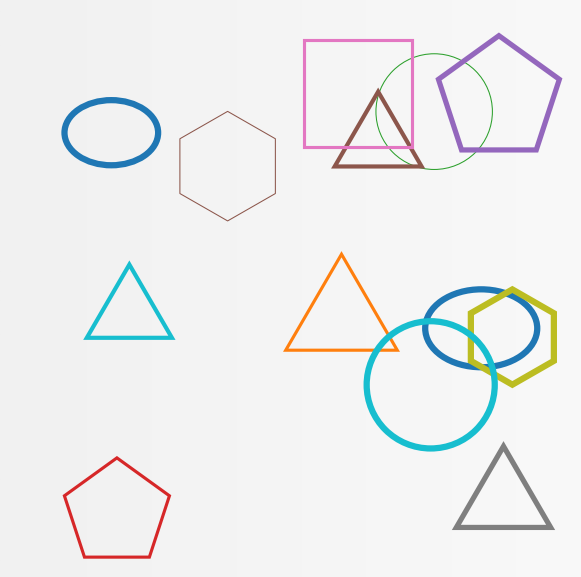[{"shape": "oval", "thickness": 3, "radius": 0.4, "center": [0.192, 0.769]}, {"shape": "oval", "thickness": 3, "radius": 0.48, "center": [0.828, 0.431]}, {"shape": "triangle", "thickness": 1.5, "radius": 0.55, "center": [0.588, 0.448]}, {"shape": "circle", "thickness": 0.5, "radius": 0.5, "center": [0.747, 0.806]}, {"shape": "pentagon", "thickness": 1.5, "radius": 0.47, "center": [0.201, 0.111]}, {"shape": "pentagon", "thickness": 2.5, "radius": 0.55, "center": [0.858, 0.828]}, {"shape": "hexagon", "thickness": 0.5, "radius": 0.47, "center": [0.392, 0.711]}, {"shape": "triangle", "thickness": 2, "radius": 0.43, "center": [0.651, 0.754]}, {"shape": "square", "thickness": 1.5, "radius": 0.46, "center": [0.615, 0.837]}, {"shape": "triangle", "thickness": 2.5, "radius": 0.47, "center": [0.866, 0.133]}, {"shape": "hexagon", "thickness": 3, "radius": 0.41, "center": [0.881, 0.415]}, {"shape": "triangle", "thickness": 2, "radius": 0.42, "center": [0.223, 0.456]}, {"shape": "circle", "thickness": 3, "radius": 0.55, "center": [0.741, 0.333]}]